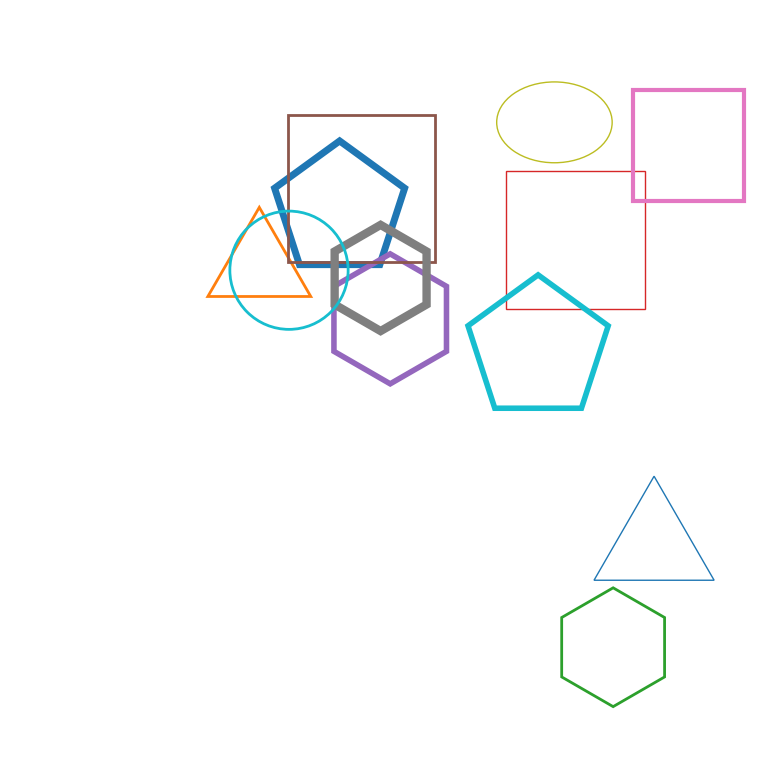[{"shape": "pentagon", "thickness": 2.5, "radius": 0.44, "center": [0.441, 0.728]}, {"shape": "triangle", "thickness": 0.5, "radius": 0.45, "center": [0.849, 0.291]}, {"shape": "triangle", "thickness": 1, "radius": 0.39, "center": [0.337, 0.654]}, {"shape": "hexagon", "thickness": 1, "radius": 0.39, "center": [0.796, 0.159]}, {"shape": "square", "thickness": 0.5, "radius": 0.45, "center": [0.747, 0.689]}, {"shape": "hexagon", "thickness": 2, "radius": 0.42, "center": [0.507, 0.586]}, {"shape": "square", "thickness": 1, "radius": 0.48, "center": [0.47, 0.756]}, {"shape": "square", "thickness": 1.5, "radius": 0.36, "center": [0.895, 0.811]}, {"shape": "hexagon", "thickness": 3, "radius": 0.34, "center": [0.494, 0.639]}, {"shape": "oval", "thickness": 0.5, "radius": 0.37, "center": [0.72, 0.841]}, {"shape": "pentagon", "thickness": 2, "radius": 0.48, "center": [0.699, 0.547]}, {"shape": "circle", "thickness": 1, "radius": 0.38, "center": [0.375, 0.649]}]